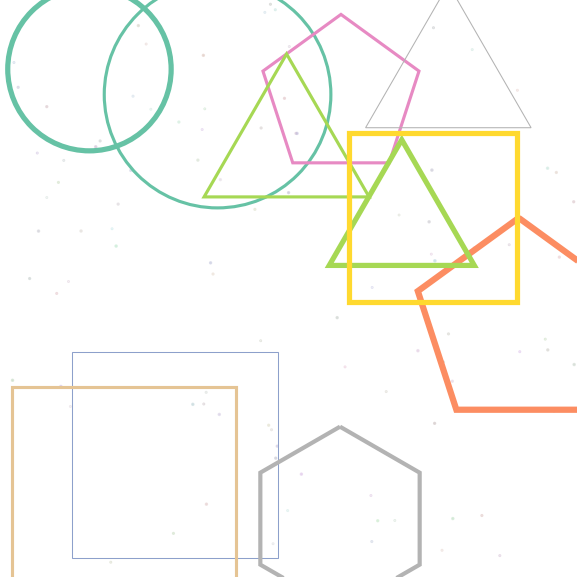[{"shape": "circle", "thickness": 1.5, "radius": 0.98, "center": [0.377, 0.835]}, {"shape": "circle", "thickness": 2.5, "radius": 0.71, "center": [0.155, 0.879]}, {"shape": "pentagon", "thickness": 3, "radius": 0.92, "center": [0.898, 0.438]}, {"shape": "square", "thickness": 0.5, "radius": 0.89, "center": [0.304, 0.212]}, {"shape": "pentagon", "thickness": 1.5, "radius": 0.71, "center": [0.59, 0.832]}, {"shape": "triangle", "thickness": 2.5, "radius": 0.73, "center": [0.696, 0.612]}, {"shape": "triangle", "thickness": 1.5, "radius": 0.82, "center": [0.496, 0.741]}, {"shape": "square", "thickness": 2.5, "radius": 0.73, "center": [0.75, 0.622]}, {"shape": "square", "thickness": 1.5, "radius": 0.97, "center": [0.214, 0.135]}, {"shape": "hexagon", "thickness": 2, "radius": 0.8, "center": [0.589, 0.101]}, {"shape": "triangle", "thickness": 0.5, "radius": 0.83, "center": [0.776, 0.861]}]